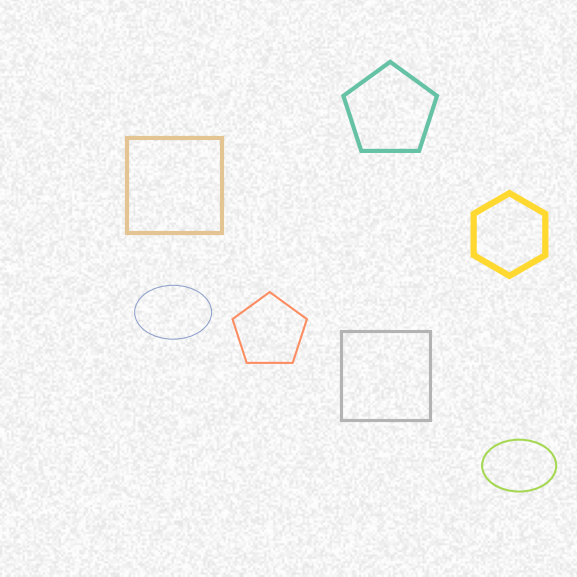[{"shape": "pentagon", "thickness": 2, "radius": 0.43, "center": [0.676, 0.807]}, {"shape": "pentagon", "thickness": 1, "radius": 0.34, "center": [0.467, 0.426]}, {"shape": "oval", "thickness": 0.5, "radius": 0.33, "center": [0.3, 0.458]}, {"shape": "oval", "thickness": 1, "radius": 0.32, "center": [0.899, 0.193]}, {"shape": "hexagon", "thickness": 3, "radius": 0.36, "center": [0.882, 0.593]}, {"shape": "square", "thickness": 2, "radius": 0.41, "center": [0.302, 0.677]}, {"shape": "square", "thickness": 1.5, "radius": 0.38, "center": [0.668, 0.349]}]